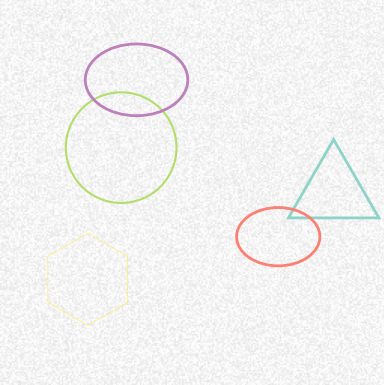[{"shape": "triangle", "thickness": 2, "radius": 0.68, "center": [0.867, 0.502]}, {"shape": "oval", "thickness": 2, "radius": 0.54, "center": [0.723, 0.385]}, {"shape": "circle", "thickness": 1.5, "radius": 0.72, "center": [0.315, 0.617]}, {"shape": "oval", "thickness": 2, "radius": 0.67, "center": [0.355, 0.793]}, {"shape": "hexagon", "thickness": 0.5, "radius": 0.6, "center": [0.228, 0.275]}]